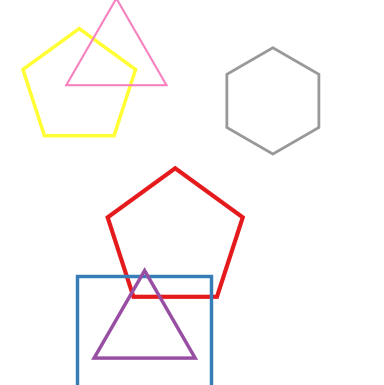[{"shape": "pentagon", "thickness": 3, "radius": 0.92, "center": [0.455, 0.378]}, {"shape": "square", "thickness": 2.5, "radius": 0.87, "center": [0.374, 0.108]}, {"shape": "triangle", "thickness": 2.5, "radius": 0.76, "center": [0.376, 0.146]}, {"shape": "pentagon", "thickness": 2.5, "radius": 0.77, "center": [0.206, 0.772]}, {"shape": "triangle", "thickness": 1.5, "radius": 0.75, "center": [0.302, 0.854]}, {"shape": "hexagon", "thickness": 2, "radius": 0.69, "center": [0.709, 0.738]}]